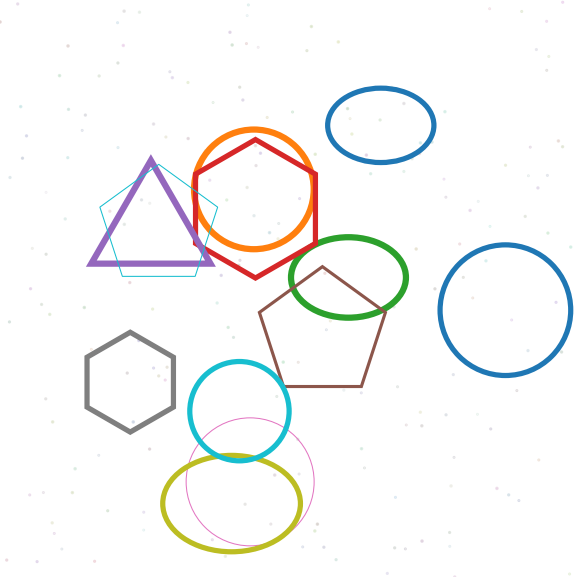[{"shape": "circle", "thickness": 2.5, "radius": 0.57, "center": [0.875, 0.462]}, {"shape": "oval", "thickness": 2.5, "radius": 0.46, "center": [0.659, 0.782]}, {"shape": "circle", "thickness": 3, "radius": 0.52, "center": [0.44, 0.671]}, {"shape": "oval", "thickness": 3, "radius": 0.5, "center": [0.603, 0.519]}, {"shape": "hexagon", "thickness": 2.5, "radius": 0.6, "center": [0.442, 0.638]}, {"shape": "triangle", "thickness": 3, "radius": 0.6, "center": [0.261, 0.602]}, {"shape": "pentagon", "thickness": 1.5, "radius": 0.57, "center": [0.558, 0.423]}, {"shape": "circle", "thickness": 0.5, "radius": 0.55, "center": [0.433, 0.165]}, {"shape": "hexagon", "thickness": 2.5, "radius": 0.43, "center": [0.226, 0.337]}, {"shape": "oval", "thickness": 2.5, "radius": 0.6, "center": [0.401, 0.127]}, {"shape": "pentagon", "thickness": 0.5, "radius": 0.54, "center": [0.275, 0.607]}, {"shape": "circle", "thickness": 2.5, "radius": 0.43, "center": [0.415, 0.287]}]